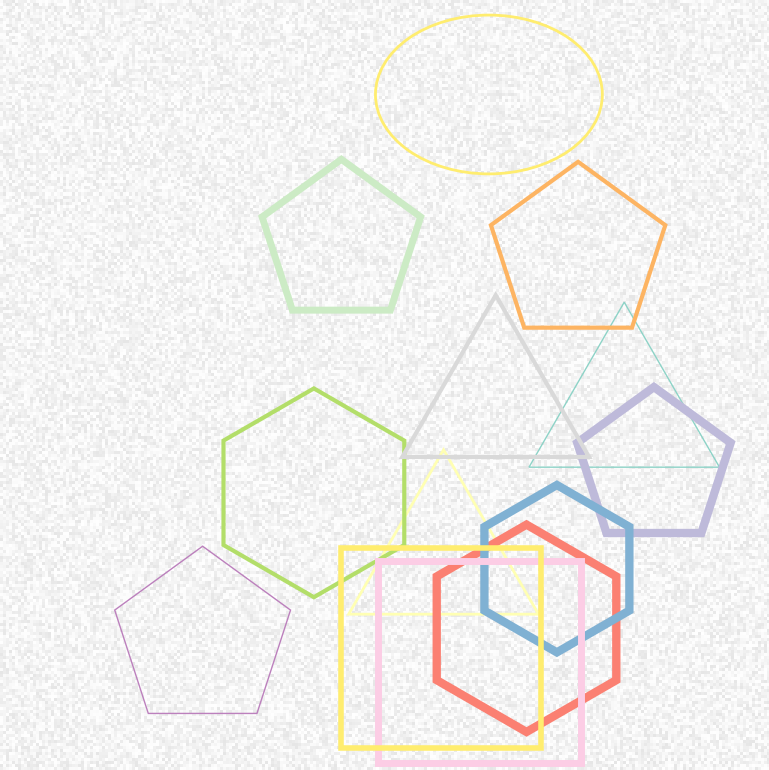[{"shape": "triangle", "thickness": 0.5, "radius": 0.71, "center": [0.811, 0.465]}, {"shape": "triangle", "thickness": 1, "radius": 0.71, "center": [0.576, 0.274]}, {"shape": "pentagon", "thickness": 3, "radius": 0.52, "center": [0.849, 0.393]}, {"shape": "hexagon", "thickness": 3, "radius": 0.67, "center": [0.684, 0.184]}, {"shape": "hexagon", "thickness": 3, "radius": 0.54, "center": [0.723, 0.261]}, {"shape": "pentagon", "thickness": 1.5, "radius": 0.6, "center": [0.751, 0.671]}, {"shape": "hexagon", "thickness": 1.5, "radius": 0.68, "center": [0.408, 0.36]}, {"shape": "square", "thickness": 2.5, "radius": 0.66, "center": [0.623, 0.14]}, {"shape": "triangle", "thickness": 1.5, "radius": 0.7, "center": [0.644, 0.477]}, {"shape": "pentagon", "thickness": 0.5, "radius": 0.6, "center": [0.263, 0.171]}, {"shape": "pentagon", "thickness": 2.5, "radius": 0.54, "center": [0.443, 0.685]}, {"shape": "oval", "thickness": 1, "radius": 0.74, "center": [0.635, 0.877]}, {"shape": "square", "thickness": 2, "radius": 0.65, "center": [0.572, 0.158]}]